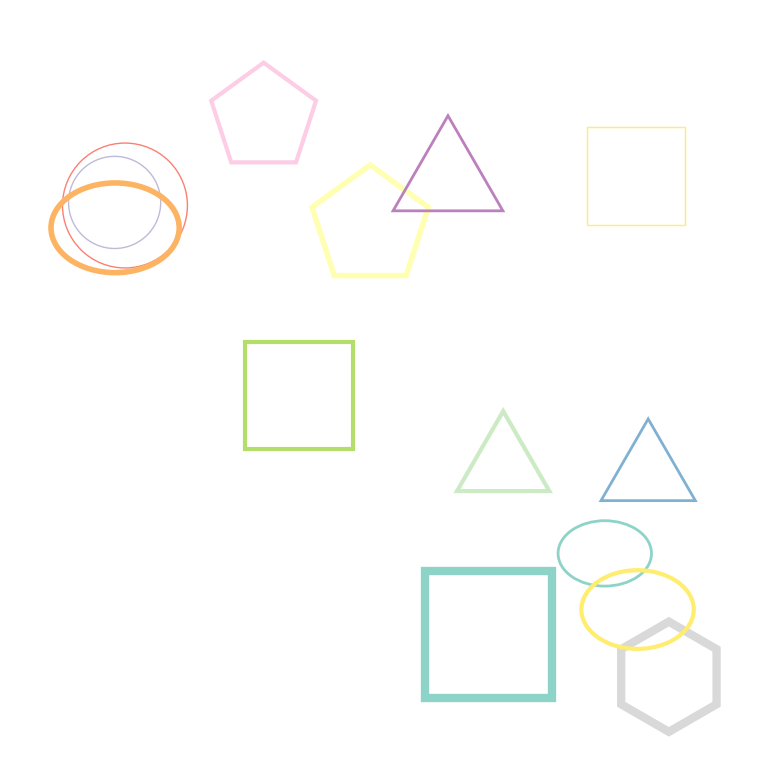[{"shape": "oval", "thickness": 1, "radius": 0.3, "center": [0.785, 0.281]}, {"shape": "square", "thickness": 3, "radius": 0.41, "center": [0.634, 0.176]}, {"shape": "pentagon", "thickness": 2, "radius": 0.4, "center": [0.481, 0.706]}, {"shape": "circle", "thickness": 0.5, "radius": 0.3, "center": [0.149, 0.737]}, {"shape": "circle", "thickness": 0.5, "radius": 0.41, "center": [0.162, 0.733]}, {"shape": "triangle", "thickness": 1, "radius": 0.35, "center": [0.842, 0.385]}, {"shape": "oval", "thickness": 2, "radius": 0.42, "center": [0.149, 0.704]}, {"shape": "square", "thickness": 1.5, "radius": 0.35, "center": [0.388, 0.486]}, {"shape": "pentagon", "thickness": 1.5, "radius": 0.36, "center": [0.342, 0.847]}, {"shape": "hexagon", "thickness": 3, "radius": 0.36, "center": [0.869, 0.121]}, {"shape": "triangle", "thickness": 1, "radius": 0.41, "center": [0.582, 0.767]}, {"shape": "triangle", "thickness": 1.5, "radius": 0.35, "center": [0.653, 0.397]}, {"shape": "square", "thickness": 0.5, "radius": 0.32, "center": [0.826, 0.772]}, {"shape": "oval", "thickness": 1.5, "radius": 0.36, "center": [0.828, 0.208]}]